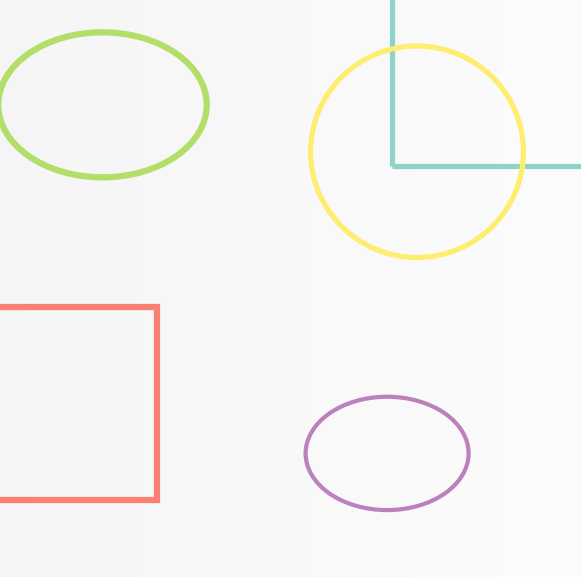[{"shape": "square", "thickness": 2.5, "radius": 0.89, "center": [0.852, 0.889]}, {"shape": "square", "thickness": 3, "radius": 0.84, "center": [0.103, 0.3]}, {"shape": "oval", "thickness": 3, "radius": 0.9, "center": [0.176, 0.818]}, {"shape": "oval", "thickness": 2, "radius": 0.7, "center": [0.666, 0.214]}, {"shape": "circle", "thickness": 2.5, "radius": 0.92, "center": [0.717, 0.736]}]